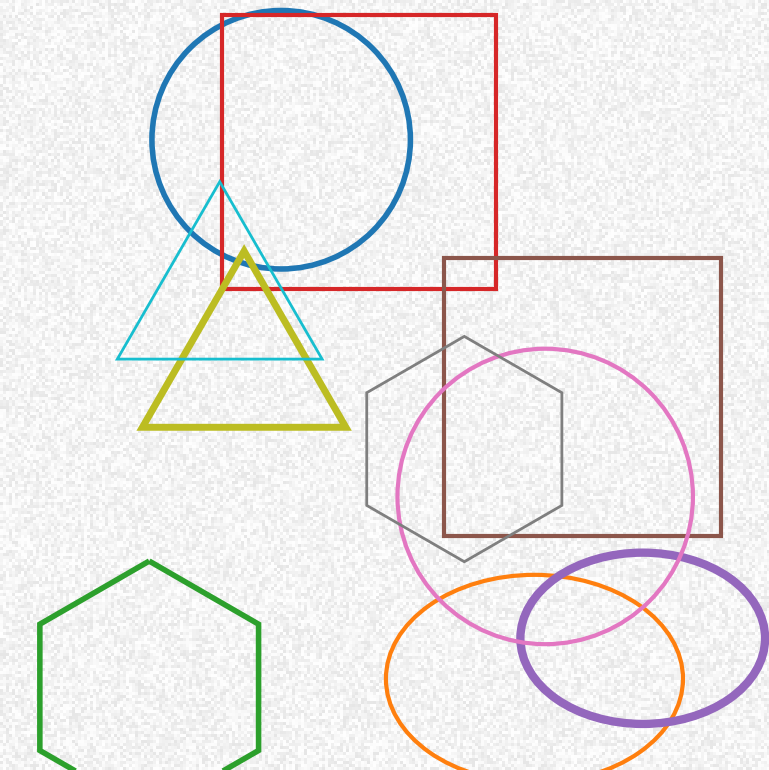[{"shape": "circle", "thickness": 2, "radius": 0.84, "center": [0.365, 0.819]}, {"shape": "oval", "thickness": 1.5, "radius": 0.96, "center": [0.694, 0.118]}, {"shape": "hexagon", "thickness": 2, "radius": 0.82, "center": [0.194, 0.107]}, {"shape": "square", "thickness": 1.5, "radius": 0.89, "center": [0.466, 0.802]}, {"shape": "oval", "thickness": 3, "radius": 0.79, "center": [0.835, 0.171]}, {"shape": "square", "thickness": 1.5, "radius": 0.9, "center": [0.757, 0.484]}, {"shape": "circle", "thickness": 1.5, "radius": 0.96, "center": [0.708, 0.355]}, {"shape": "hexagon", "thickness": 1, "radius": 0.73, "center": [0.603, 0.417]}, {"shape": "triangle", "thickness": 2.5, "radius": 0.76, "center": [0.317, 0.521]}, {"shape": "triangle", "thickness": 1, "radius": 0.77, "center": [0.285, 0.61]}]